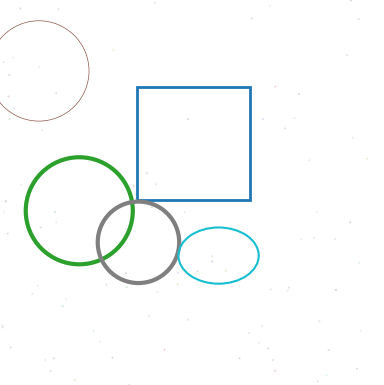[{"shape": "square", "thickness": 2, "radius": 0.73, "center": [0.502, 0.626]}, {"shape": "circle", "thickness": 3, "radius": 0.7, "center": [0.206, 0.453]}, {"shape": "circle", "thickness": 0.5, "radius": 0.65, "center": [0.101, 0.816]}, {"shape": "circle", "thickness": 3, "radius": 0.53, "center": [0.36, 0.371]}, {"shape": "oval", "thickness": 1.5, "radius": 0.52, "center": [0.568, 0.336]}]